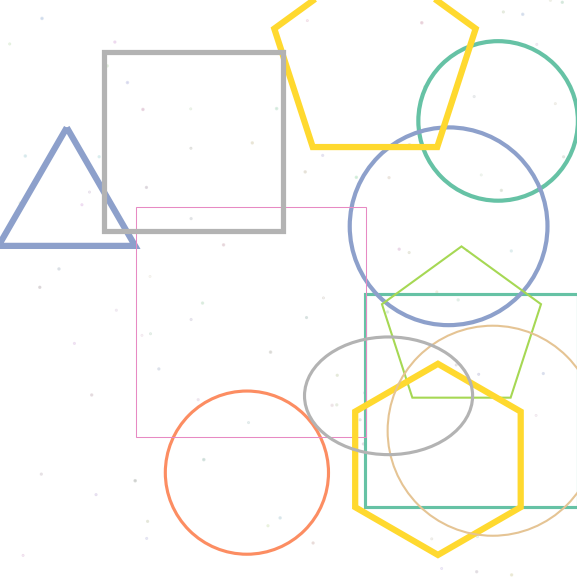[{"shape": "circle", "thickness": 2, "radius": 0.69, "center": [0.863, 0.79]}, {"shape": "square", "thickness": 1.5, "radius": 0.92, "center": [0.817, 0.306]}, {"shape": "circle", "thickness": 1.5, "radius": 0.71, "center": [0.428, 0.181]}, {"shape": "circle", "thickness": 2, "radius": 0.86, "center": [0.777, 0.607]}, {"shape": "triangle", "thickness": 3, "radius": 0.68, "center": [0.116, 0.642]}, {"shape": "square", "thickness": 0.5, "radius": 0.99, "center": [0.435, 0.442]}, {"shape": "pentagon", "thickness": 1, "radius": 0.72, "center": [0.799, 0.428]}, {"shape": "pentagon", "thickness": 3, "radius": 0.92, "center": [0.649, 0.893]}, {"shape": "hexagon", "thickness": 3, "radius": 0.83, "center": [0.758, 0.204]}, {"shape": "circle", "thickness": 1, "radius": 0.91, "center": [0.853, 0.253]}, {"shape": "oval", "thickness": 1.5, "radius": 0.73, "center": [0.673, 0.314]}, {"shape": "square", "thickness": 2.5, "radius": 0.77, "center": [0.335, 0.754]}]